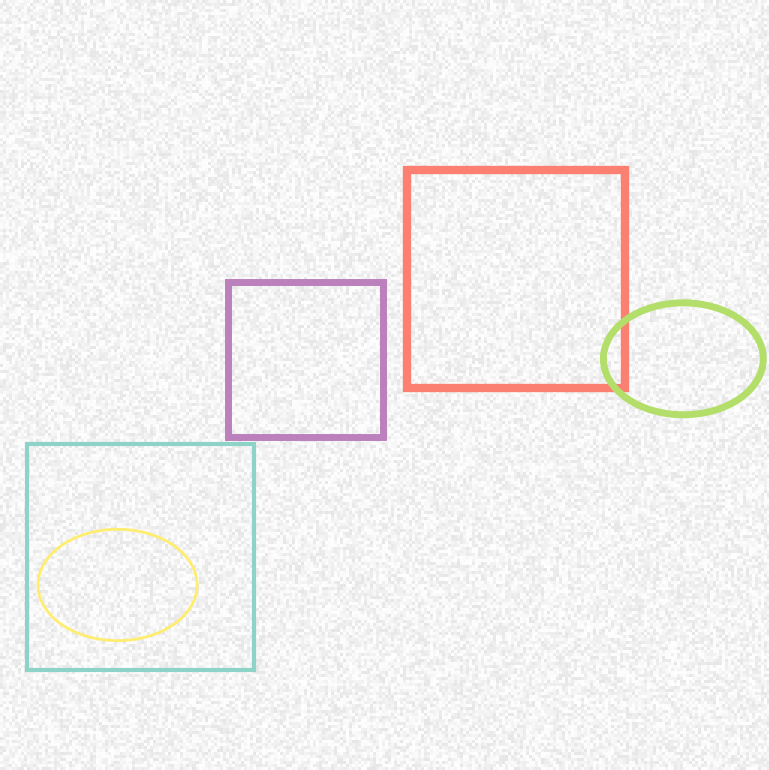[{"shape": "square", "thickness": 1.5, "radius": 0.74, "center": [0.183, 0.277]}, {"shape": "square", "thickness": 3, "radius": 0.71, "center": [0.67, 0.638]}, {"shape": "oval", "thickness": 2.5, "radius": 0.52, "center": [0.887, 0.534]}, {"shape": "square", "thickness": 2.5, "radius": 0.5, "center": [0.397, 0.533]}, {"shape": "oval", "thickness": 1, "radius": 0.52, "center": [0.153, 0.24]}]